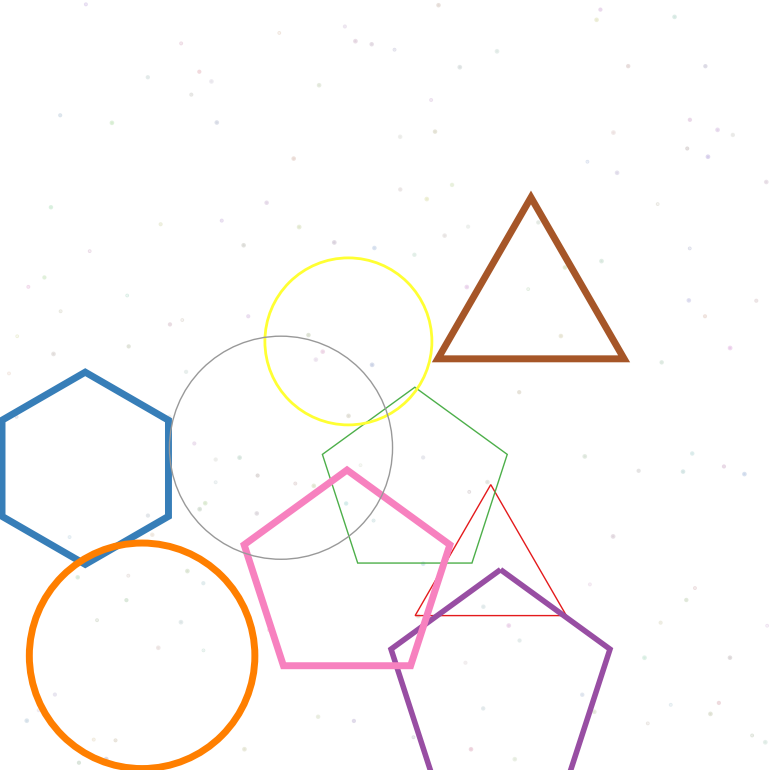[{"shape": "triangle", "thickness": 0.5, "radius": 0.57, "center": [0.637, 0.257]}, {"shape": "hexagon", "thickness": 2.5, "radius": 0.62, "center": [0.111, 0.392]}, {"shape": "pentagon", "thickness": 0.5, "radius": 0.63, "center": [0.539, 0.371]}, {"shape": "pentagon", "thickness": 2, "radius": 0.75, "center": [0.65, 0.111]}, {"shape": "circle", "thickness": 2.5, "radius": 0.73, "center": [0.185, 0.148]}, {"shape": "circle", "thickness": 1, "radius": 0.54, "center": [0.452, 0.557]}, {"shape": "triangle", "thickness": 2.5, "radius": 0.7, "center": [0.69, 0.604]}, {"shape": "pentagon", "thickness": 2.5, "radius": 0.7, "center": [0.451, 0.249]}, {"shape": "circle", "thickness": 0.5, "radius": 0.72, "center": [0.365, 0.419]}]